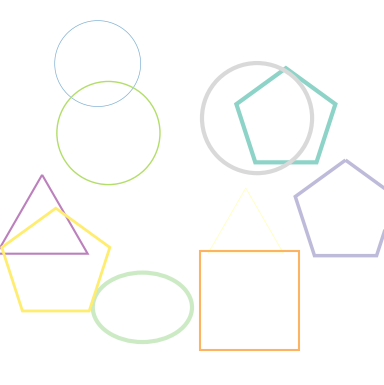[{"shape": "pentagon", "thickness": 3, "radius": 0.68, "center": [0.743, 0.688]}, {"shape": "triangle", "thickness": 0.5, "radius": 0.56, "center": [0.638, 0.399]}, {"shape": "pentagon", "thickness": 2.5, "radius": 0.69, "center": [0.897, 0.447]}, {"shape": "circle", "thickness": 0.5, "radius": 0.56, "center": [0.254, 0.835]}, {"shape": "square", "thickness": 1.5, "radius": 0.64, "center": [0.648, 0.219]}, {"shape": "circle", "thickness": 1, "radius": 0.67, "center": [0.282, 0.655]}, {"shape": "circle", "thickness": 3, "radius": 0.71, "center": [0.668, 0.693]}, {"shape": "triangle", "thickness": 1.5, "radius": 0.68, "center": [0.109, 0.409]}, {"shape": "oval", "thickness": 3, "radius": 0.64, "center": [0.37, 0.202]}, {"shape": "pentagon", "thickness": 2, "radius": 0.74, "center": [0.145, 0.312]}]